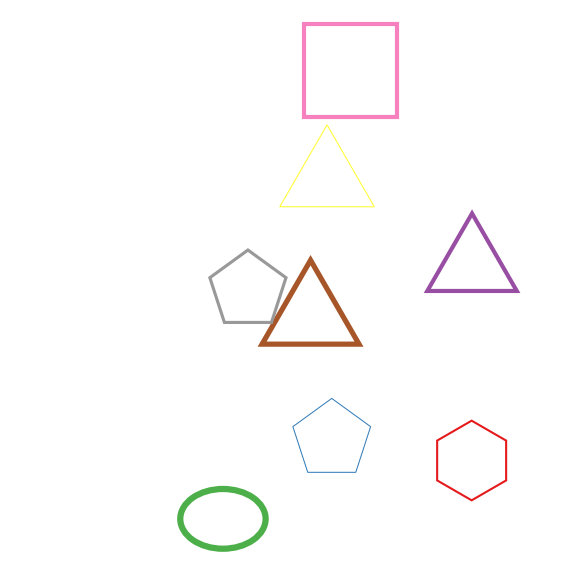[{"shape": "hexagon", "thickness": 1, "radius": 0.34, "center": [0.817, 0.202]}, {"shape": "pentagon", "thickness": 0.5, "radius": 0.35, "center": [0.574, 0.238]}, {"shape": "oval", "thickness": 3, "radius": 0.37, "center": [0.386, 0.101]}, {"shape": "triangle", "thickness": 2, "radius": 0.45, "center": [0.817, 0.54]}, {"shape": "triangle", "thickness": 0.5, "radius": 0.47, "center": [0.566, 0.688]}, {"shape": "triangle", "thickness": 2.5, "radius": 0.48, "center": [0.538, 0.452]}, {"shape": "square", "thickness": 2, "radius": 0.4, "center": [0.606, 0.877]}, {"shape": "pentagon", "thickness": 1.5, "radius": 0.35, "center": [0.429, 0.497]}]